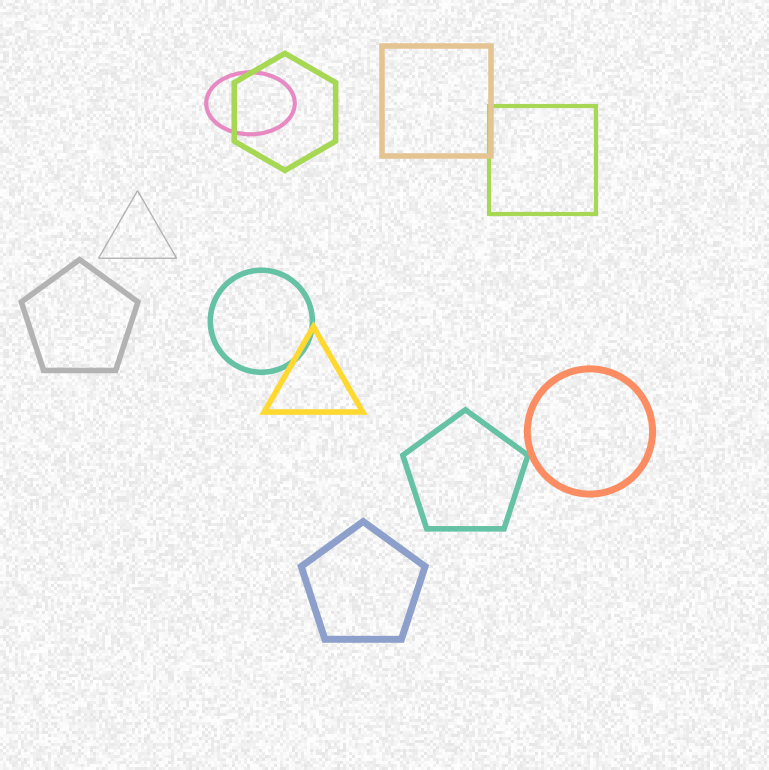[{"shape": "circle", "thickness": 2, "radius": 0.33, "center": [0.339, 0.583]}, {"shape": "pentagon", "thickness": 2, "radius": 0.43, "center": [0.604, 0.382]}, {"shape": "circle", "thickness": 2.5, "radius": 0.41, "center": [0.766, 0.44]}, {"shape": "pentagon", "thickness": 2.5, "radius": 0.42, "center": [0.472, 0.238]}, {"shape": "oval", "thickness": 1.5, "radius": 0.29, "center": [0.325, 0.866]}, {"shape": "square", "thickness": 1.5, "radius": 0.35, "center": [0.704, 0.792]}, {"shape": "hexagon", "thickness": 2, "radius": 0.38, "center": [0.37, 0.855]}, {"shape": "triangle", "thickness": 2, "radius": 0.37, "center": [0.407, 0.502]}, {"shape": "square", "thickness": 2, "radius": 0.36, "center": [0.567, 0.869]}, {"shape": "pentagon", "thickness": 2, "radius": 0.4, "center": [0.103, 0.583]}, {"shape": "triangle", "thickness": 0.5, "radius": 0.29, "center": [0.179, 0.694]}]